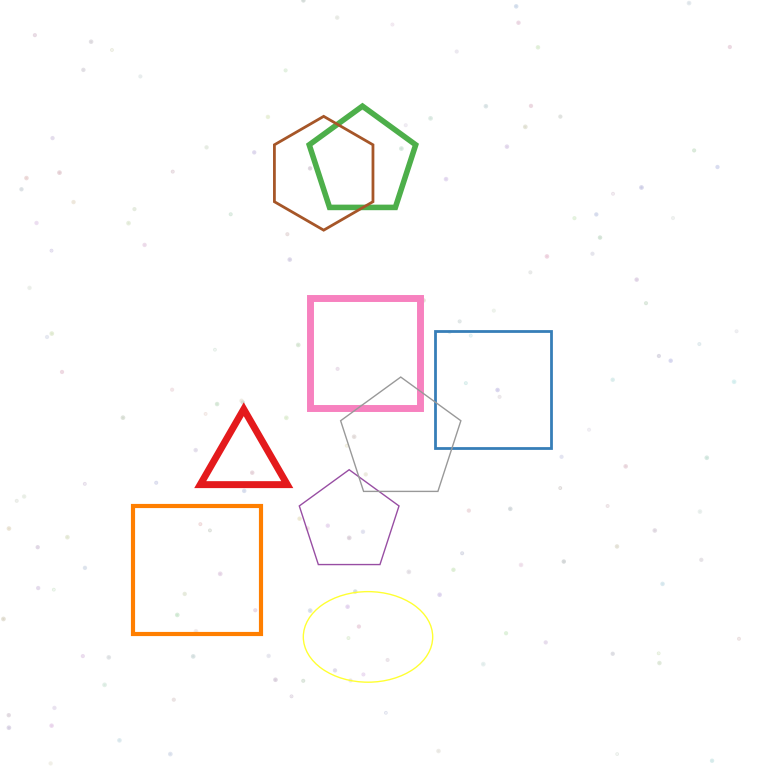[{"shape": "triangle", "thickness": 2.5, "radius": 0.33, "center": [0.317, 0.403]}, {"shape": "square", "thickness": 1, "radius": 0.38, "center": [0.64, 0.494]}, {"shape": "pentagon", "thickness": 2, "radius": 0.36, "center": [0.471, 0.789]}, {"shape": "pentagon", "thickness": 0.5, "radius": 0.34, "center": [0.453, 0.322]}, {"shape": "square", "thickness": 1.5, "radius": 0.42, "center": [0.256, 0.26]}, {"shape": "oval", "thickness": 0.5, "radius": 0.42, "center": [0.478, 0.173]}, {"shape": "hexagon", "thickness": 1, "radius": 0.37, "center": [0.42, 0.775]}, {"shape": "square", "thickness": 2.5, "radius": 0.36, "center": [0.474, 0.542]}, {"shape": "pentagon", "thickness": 0.5, "radius": 0.41, "center": [0.52, 0.428]}]